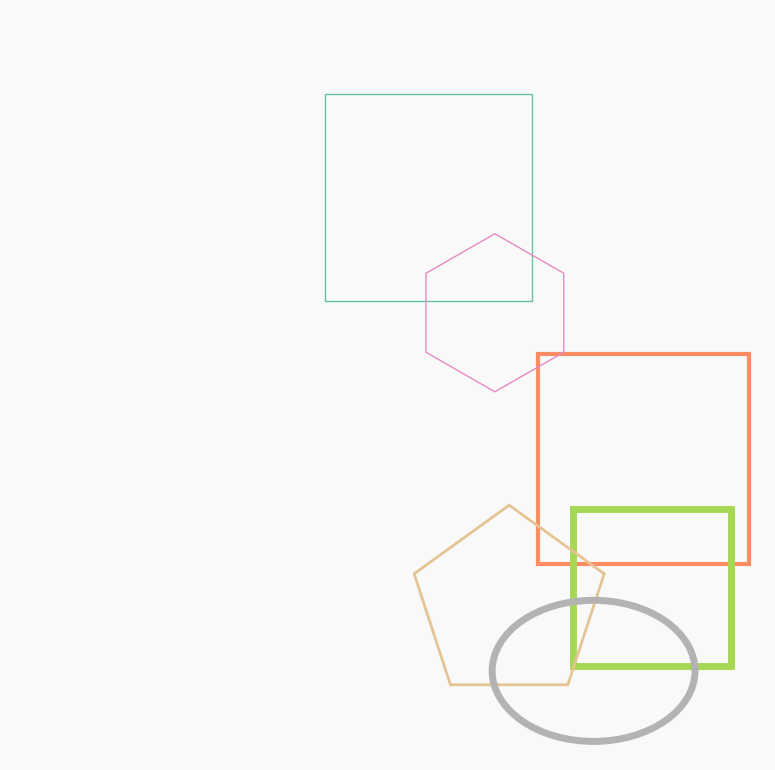[{"shape": "square", "thickness": 0.5, "radius": 0.67, "center": [0.553, 0.744]}, {"shape": "square", "thickness": 1.5, "radius": 0.68, "center": [0.83, 0.404]}, {"shape": "hexagon", "thickness": 0.5, "radius": 0.51, "center": [0.639, 0.594]}, {"shape": "square", "thickness": 2.5, "radius": 0.51, "center": [0.841, 0.237]}, {"shape": "pentagon", "thickness": 1, "radius": 0.64, "center": [0.657, 0.215]}, {"shape": "oval", "thickness": 2.5, "radius": 0.65, "center": [0.766, 0.129]}]